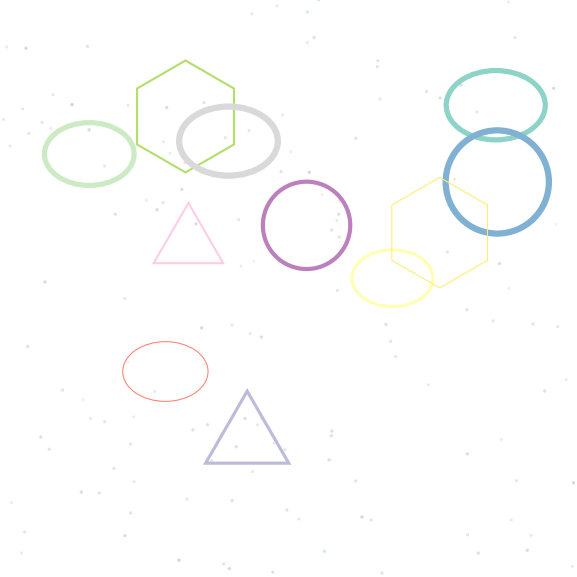[{"shape": "oval", "thickness": 2.5, "radius": 0.43, "center": [0.858, 0.817]}, {"shape": "oval", "thickness": 1.5, "radius": 0.35, "center": [0.68, 0.517]}, {"shape": "triangle", "thickness": 1.5, "radius": 0.42, "center": [0.428, 0.239]}, {"shape": "oval", "thickness": 0.5, "radius": 0.37, "center": [0.286, 0.356]}, {"shape": "circle", "thickness": 3, "radius": 0.45, "center": [0.861, 0.684]}, {"shape": "hexagon", "thickness": 1, "radius": 0.48, "center": [0.321, 0.797]}, {"shape": "triangle", "thickness": 1, "radius": 0.35, "center": [0.326, 0.578]}, {"shape": "oval", "thickness": 3, "radius": 0.43, "center": [0.396, 0.755]}, {"shape": "circle", "thickness": 2, "radius": 0.38, "center": [0.531, 0.609]}, {"shape": "oval", "thickness": 2.5, "radius": 0.39, "center": [0.155, 0.732]}, {"shape": "hexagon", "thickness": 0.5, "radius": 0.48, "center": [0.761, 0.596]}]